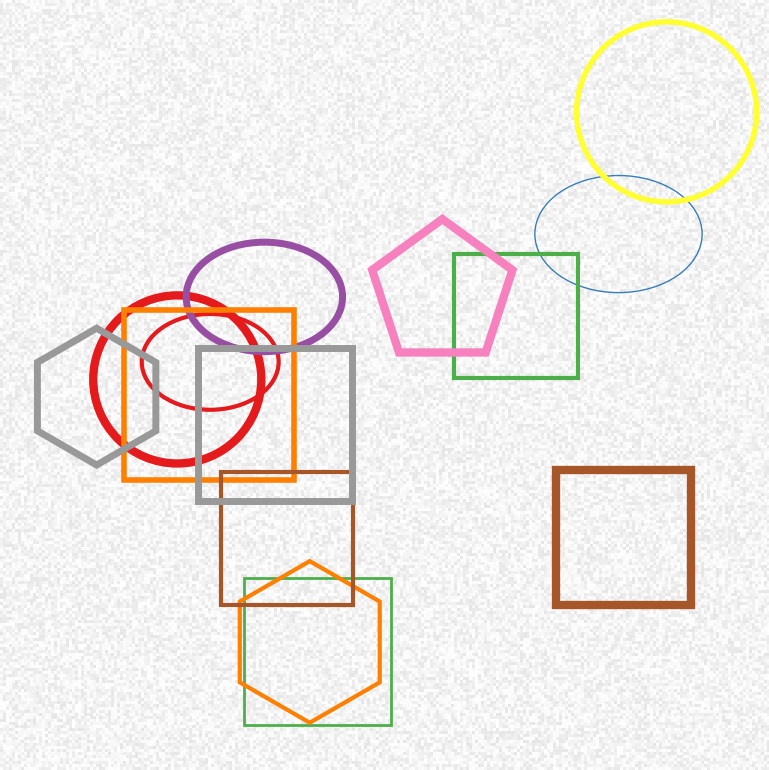[{"shape": "circle", "thickness": 3, "radius": 0.55, "center": [0.23, 0.507]}, {"shape": "oval", "thickness": 1.5, "radius": 0.44, "center": [0.273, 0.53]}, {"shape": "oval", "thickness": 0.5, "radius": 0.54, "center": [0.803, 0.696]}, {"shape": "square", "thickness": 1.5, "radius": 0.4, "center": [0.67, 0.59]}, {"shape": "square", "thickness": 1, "radius": 0.48, "center": [0.412, 0.154]}, {"shape": "oval", "thickness": 2.5, "radius": 0.51, "center": [0.343, 0.614]}, {"shape": "hexagon", "thickness": 1.5, "radius": 0.52, "center": [0.402, 0.166]}, {"shape": "square", "thickness": 2, "radius": 0.55, "center": [0.271, 0.487]}, {"shape": "circle", "thickness": 2, "radius": 0.58, "center": [0.866, 0.855]}, {"shape": "square", "thickness": 3, "radius": 0.44, "center": [0.81, 0.302]}, {"shape": "square", "thickness": 1.5, "radius": 0.43, "center": [0.373, 0.301]}, {"shape": "pentagon", "thickness": 3, "radius": 0.48, "center": [0.574, 0.62]}, {"shape": "square", "thickness": 2.5, "radius": 0.5, "center": [0.357, 0.449]}, {"shape": "hexagon", "thickness": 2.5, "radius": 0.44, "center": [0.125, 0.485]}]